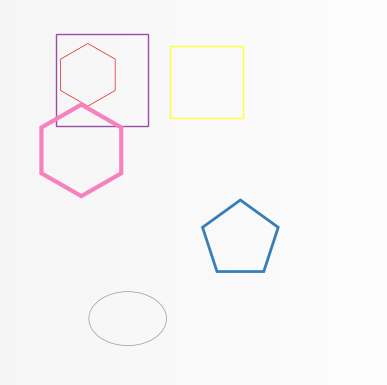[{"shape": "hexagon", "thickness": 0.5, "radius": 0.41, "center": [0.227, 0.806]}, {"shape": "pentagon", "thickness": 2, "radius": 0.51, "center": [0.62, 0.378]}, {"shape": "square", "thickness": 1, "radius": 0.59, "center": [0.263, 0.792]}, {"shape": "square", "thickness": 1, "radius": 0.47, "center": [0.533, 0.787]}, {"shape": "hexagon", "thickness": 3, "radius": 0.59, "center": [0.21, 0.609]}, {"shape": "oval", "thickness": 0.5, "radius": 0.5, "center": [0.33, 0.172]}]